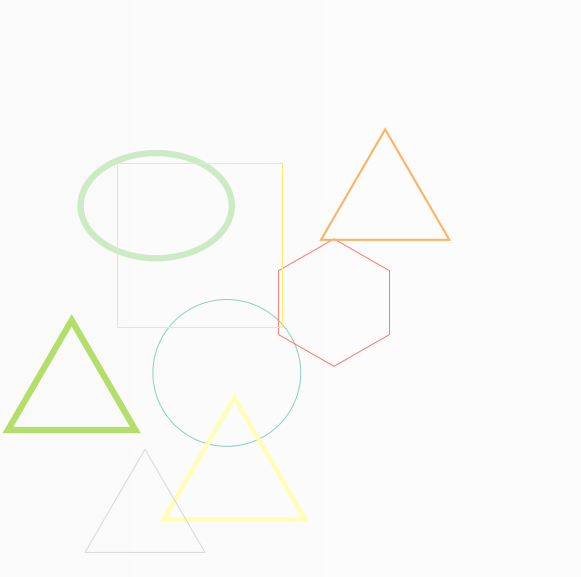[{"shape": "circle", "thickness": 0.5, "radius": 0.64, "center": [0.39, 0.353]}, {"shape": "triangle", "thickness": 2, "radius": 0.7, "center": [0.403, 0.17]}, {"shape": "hexagon", "thickness": 0.5, "radius": 0.55, "center": [0.575, 0.475]}, {"shape": "triangle", "thickness": 1, "radius": 0.64, "center": [0.663, 0.648]}, {"shape": "triangle", "thickness": 3, "radius": 0.63, "center": [0.123, 0.318]}, {"shape": "triangle", "thickness": 0.5, "radius": 0.6, "center": [0.249, 0.102]}, {"shape": "oval", "thickness": 3, "radius": 0.65, "center": [0.269, 0.643]}, {"shape": "square", "thickness": 0.5, "radius": 0.71, "center": [0.343, 0.575]}]